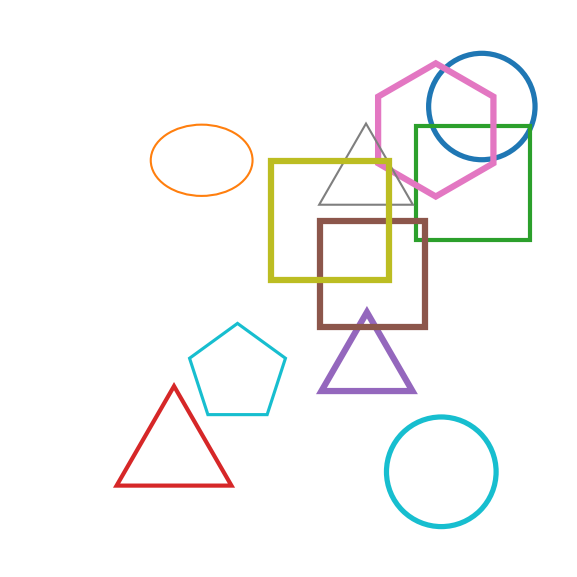[{"shape": "circle", "thickness": 2.5, "radius": 0.46, "center": [0.834, 0.815]}, {"shape": "oval", "thickness": 1, "radius": 0.44, "center": [0.349, 0.722]}, {"shape": "square", "thickness": 2, "radius": 0.49, "center": [0.818, 0.683]}, {"shape": "triangle", "thickness": 2, "radius": 0.57, "center": [0.301, 0.216]}, {"shape": "triangle", "thickness": 3, "radius": 0.45, "center": [0.635, 0.368]}, {"shape": "square", "thickness": 3, "radius": 0.46, "center": [0.645, 0.524]}, {"shape": "hexagon", "thickness": 3, "radius": 0.58, "center": [0.755, 0.774]}, {"shape": "triangle", "thickness": 1, "radius": 0.47, "center": [0.634, 0.691]}, {"shape": "square", "thickness": 3, "radius": 0.51, "center": [0.571, 0.617]}, {"shape": "pentagon", "thickness": 1.5, "radius": 0.44, "center": [0.411, 0.352]}, {"shape": "circle", "thickness": 2.5, "radius": 0.47, "center": [0.764, 0.182]}]